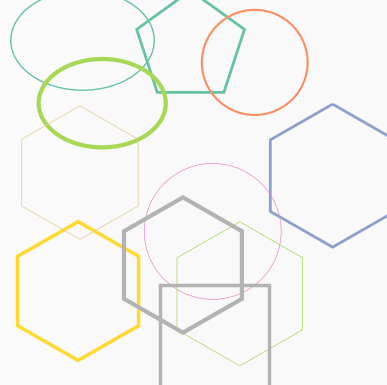[{"shape": "oval", "thickness": 1, "radius": 0.93, "center": [0.213, 0.895]}, {"shape": "pentagon", "thickness": 2, "radius": 0.73, "center": [0.492, 0.878]}, {"shape": "circle", "thickness": 1.5, "radius": 0.68, "center": [0.657, 0.838]}, {"shape": "hexagon", "thickness": 2, "radius": 0.93, "center": [0.858, 0.544]}, {"shape": "circle", "thickness": 0.5, "radius": 0.88, "center": [0.549, 0.399]}, {"shape": "oval", "thickness": 3, "radius": 0.82, "center": [0.264, 0.732]}, {"shape": "hexagon", "thickness": 0.5, "radius": 0.94, "center": [0.619, 0.237]}, {"shape": "hexagon", "thickness": 2.5, "radius": 0.9, "center": [0.202, 0.244]}, {"shape": "hexagon", "thickness": 0.5, "radius": 0.87, "center": [0.206, 0.552]}, {"shape": "hexagon", "thickness": 3, "radius": 0.88, "center": [0.472, 0.312]}, {"shape": "square", "thickness": 2.5, "radius": 0.7, "center": [0.553, 0.119]}]